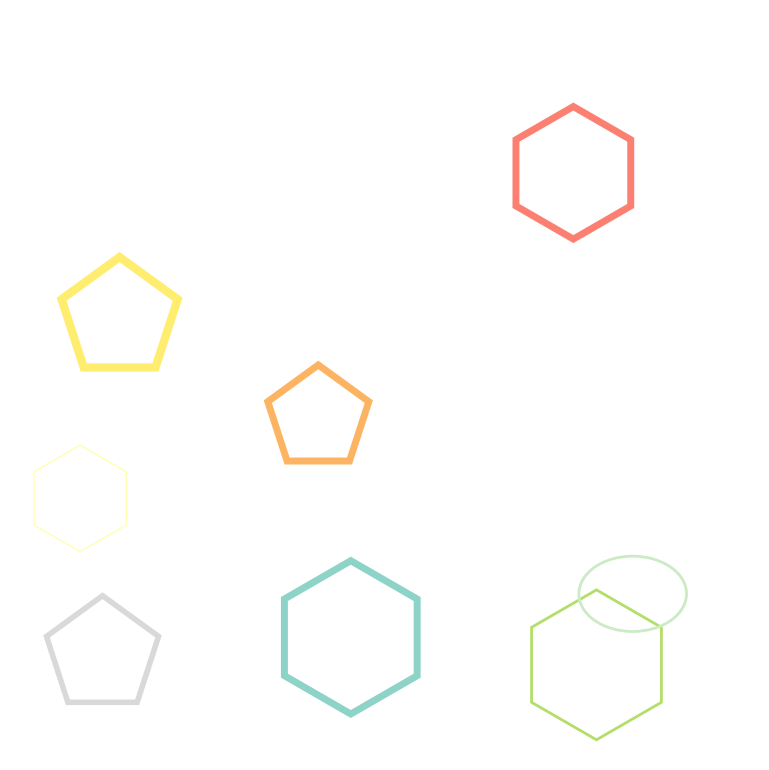[{"shape": "hexagon", "thickness": 2.5, "radius": 0.5, "center": [0.456, 0.172]}, {"shape": "hexagon", "thickness": 0.5, "radius": 0.35, "center": [0.104, 0.353]}, {"shape": "hexagon", "thickness": 2.5, "radius": 0.43, "center": [0.745, 0.776]}, {"shape": "pentagon", "thickness": 2.5, "radius": 0.34, "center": [0.413, 0.457]}, {"shape": "hexagon", "thickness": 1, "radius": 0.49, "center": [0.775, 0.137]}, {"shape": "pentagon", "thickness": 2, "radius": 0.38, "center": [0.133, 0.15]}, {"shape": "oval", "thickness": 1, "radius": 0.35, "center": [0.822, 0.229]}, {"shape": "pentagon", "thickness": 3, "radius": 0.4, "center": [0.155, 0.587]}]